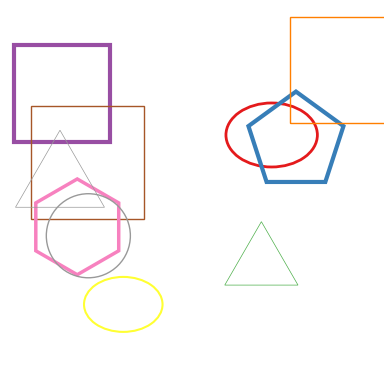[{"shape": "oval", "thickness": 2, "radius": 0.59, "center": [0.706, 0.649]}, {"shape": "pentagon", "thickness": 3, "radius": 0.65, "center": [0.769, 0.632]}, {"shape": "triangle", "thickness": 0.5, "radius": 0.55, "center": [0.679, 0.314]}, {"shape": "square", "thickness": 3, "radius": 0.63, "center": [0.161, 0.757]}, {"shape": "square", "thickness": 1, "radius": 0.69, "center": [0.893, 0.818]}, {"shape": "oval", "thickness": 1.5, "radius": 0.51, "center": [0.32, 0.209]}, {"shape": "square", "thickness": 1, "radius": 0.73, "center": [0.228, 0.579]}, {"shape": "hexagon", "thickness": 2.5, "radius": 0.62, "center": [0.201, 0.411]}, {"shape": "triangle", "thickness": 0.5, "radius": 0.67, "center": [0.156, 0.528]}, {"shape": "circle", "thickness": 1, "radius": 0.55, "center": [0.229, 0.388]}]